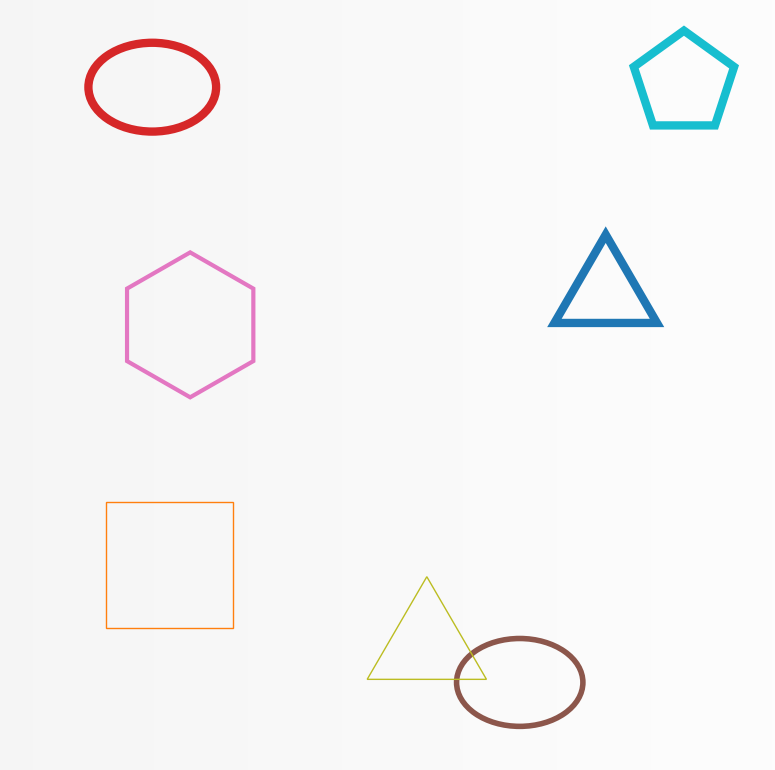[{"shape": "triangle", "thickness": 3, "radius": 0.38, "center": [0.782, 0.619]}, {"shape": "square", "thickness": 0.5, "radius": 0.41, "center": [0.219, 0.266]}, {"shape": "oval", "thickness": 3, "radius": 0.41, "center": [0.196, 0.887]}, {"shape": "oval", "thickness": 2, "radius": 0.41, "center": [0.671, 0.114]}, {"shape": "hexagon", "thickness": 1.5, "radius": 0.47, "center": [0.245, 0.578]}, {"shape": "triangle", "thickness": 0.5, "radius": 0.44, "center": [0.551, 0.162]}, {"shape": "pentagon", "thickness": 3, "radius": 0.34, "center": [0.883, 0.892]}]